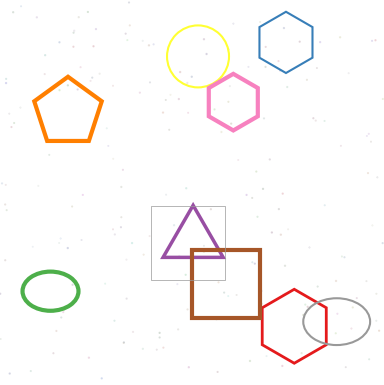[{"shape": "hexagon", "thickness": 2, "radius": 0.48, "center": [0.764, 0.153]}, {"shape": "hexagon", "thickness": 1.5, "radius": 0.4, "center": [0.743, 0.89]}, {"shape": "oval", "thickness": 3, "radius": 0.36, "center": [0.131, 0.244]}, {"shape": "triangle", "thickness": 2.5, "radius": 0.45, "center": [0.502, 0.377]}, {"shape": "pentagon", "thickness": 3, "radius": 0.46, "center": [0.177, 0.708]}, {"shape": "circle", "thickness": 1.5, "radius": 0.4, "center": [0.514, 0.853]}, {"shape": "square", "thickness": 3, "radius": 0.44, "center": [0.586, 0.263]}, {"shape": "hexagon", "thickness": 3, "radius": 0.37, "center": [0.606, 0.735]}, {"shape": "oval", "thickness": 1.5, "radius": 0.43, "center": [0.875, 0.165]}, {"shape": "square", "thickness": 0.5, "radius": 0.48, "center": [0.489, 0.368]}]